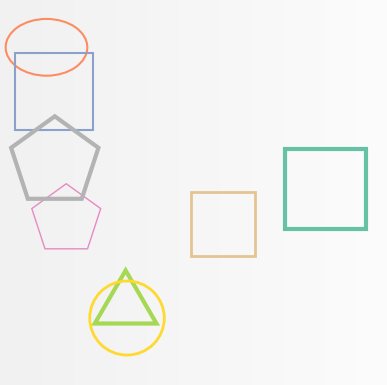[{"shape": "square", "thickness": 3, "radius": 0.52, "center": [0.839, 0.509]}, {"shape": "oval", "thickness": 1.5, "radius": 0.53, "center": [0.12, 0.877]}, {"shape": "square", "thickness": 1.5, "radius": 0.5, "center": [0.139, 0.763]}, {"shape": "pentagon", "thickness": 1, "radius": 0.47, "center": [0.171, 0.429]}, {"shape": "triangle", "thickness": 3, "radius": 0.46, "center": [0.324, 0.206]}, {"shape": "circle", "thickness": 2, "radius": 0.48, "center": [0.328, 0.174]}, {"shape": "square", "thickness": 2, "radius": 0.41, "center": [0.575, 0.418]}, {"shape": "pentagon", "thickness": 3, "radius": 0.59, "center": [0.141, 0.579]}]